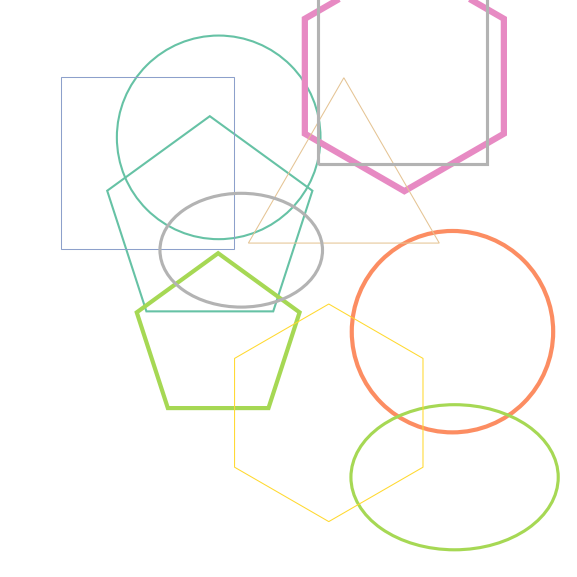[{"shape": "circle", "thickness": 1, "radius": 0.88, "center": [0.379, 0.761]}, {"shape": "pentagon", "thickness": 1, "radius": 0.93, "center": [0.363, 0.611]}, {"shape": "circle", "thickness": 2, "radius": 0.87, "center": [0.783, 0.425]}, {"shape": "square", "thickness": 0.5, "radius": 0.75, "center": [0.256, 0.717]}, {"shape": "hexagon", "thickness": 3, "radius": 0.99, "center": [0.7, 0.867]}, {"shape": "pentagon", "thickness": 2, "radius": 0.74, "center": [0.378, 0.412]}, {"shape": "oval", "thickness": 1.5, "radius": 0.9, "center": [0.787, 0.173]}, {"shape": "hexagon", "thickness": 0.5, "radius": 0.94, "center": [0.569, 0.284]}, {"shape": "triangle", "thickness": 0.5, "radius": 0.95, "center": [0.595, 0.674]}, {"shape": "square", "thickness": 1.5, "radius": 0.73, "center": [0.697, 0.863]}, {"shape": "oval", "thickness": 1.5, "radius": 0.7, "center": [0.418, 0.566]}]